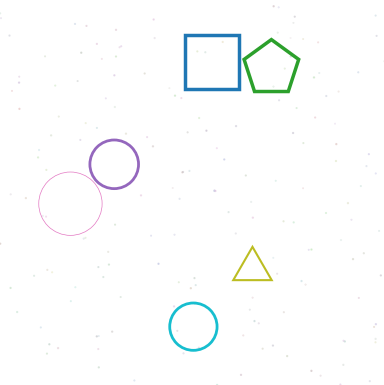[{"shape": "square", "thickness": 2.5, "radius": 0.35, "center": [0.55, 0.838]}, {"shape": "pentagon", "thickness": 2.5, "radius": 0.37, "center": [0.705, 0.823]}, {"shape": "circle", "thickness": 2, "radius": 0.32, "center": [0.297, 0.573]}, {"shape": "circle", "thickness": 0.5, "radius": 0.41, "center": [0.183, 0.471]}, {"shape": "triangle", "thickness": 1.5, "radius": 0.29, "center": [0.656, 0.301]}, {"shape": "circle", "thickness": 2, "radius": 0.31, "center": [0.502, 0.152]}]